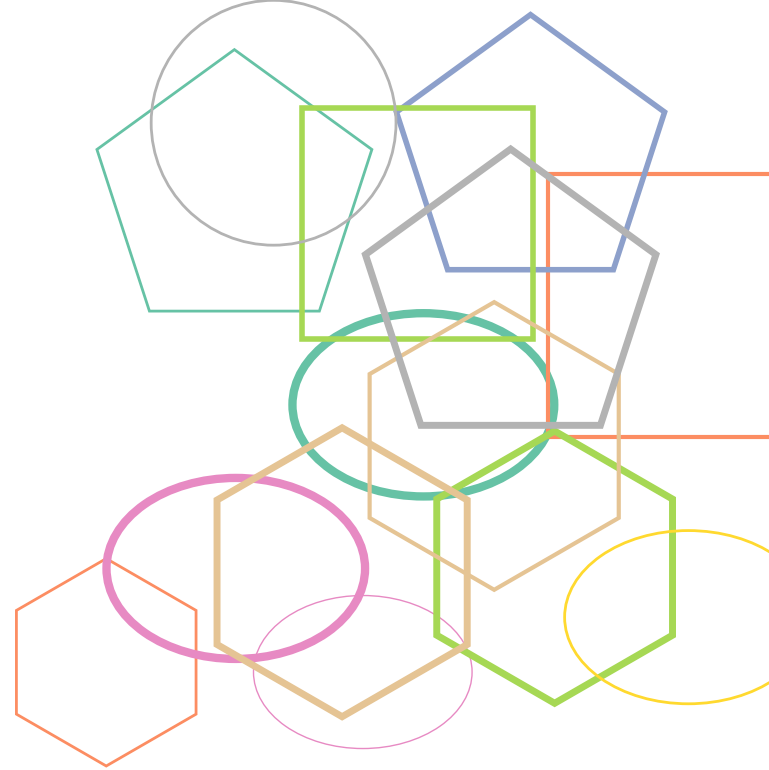[{"shape": "pentagon", "thickness": 1, "radius": 0.94, "center": [0.304, 0.748]}, {"shape": "oval", "thickness": 3, "radius": 0.85, "center": [0.55, 0.474]}, {"shape": "square", "thickness": 1.5, "radius": 0.85, "center": [0.882, 0.603]}, {"shape": "hexagon", "thickness": 1, "radius": 0.67, "center": [0.138, 0.14]}, {"shape": "pentagon", "thickness": 2, "radius": 0.92, "center": [0.689, 0.798]}, {"shape": "oval", "thickness": 0.5, "radius": 0.71, "center": [0.471, 0.127]}, {"shape": "oval", "thickness": 3, "radius": 0.84, "center": [0.306, 0.262]}, {"shape": "hexagon", "thickness": 2.5, "radius": 0.88, "center": [0.72, 0.263]}, {"shape": "square", "thickness": 2, "radius": 0.75, "center": [0.542, 0.71]}, {"shape": "oval", "thickness": 1, "radius": 0.8, "center": [0.894, 0.198]}, {"shape": "hexagon", "thickness": 2.5, "radius": 0.94, "center": [0.444, 0.257]}, {"shape": "hexagon", "thickness": 1.5, "radius": 0.93, "center": [0.642, 0.421]}, {"shape": "circle", "thickness": 1, "radius": 0.79, "center": [0.355, 0.841]}, {"shape": "pentagon", "thickness": 2.5, "radius": 0.99, "center": [0.663, 0.608]}]